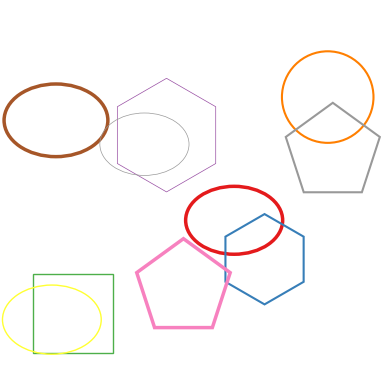[{"shape": "oval", "thickness": 2.5, "radius": 0.63, "center": [0.608, 0.428]}, {"shape": "hexagon", "thickness": 1.5, "radius": 0.59, "center": [0.687, 0.327]}, {"shape": "square", "thickness": 1, "radius": 0.52, "center": [0.189, 0.185]}, {"shape": "hexagon", "thickness": 0.5, "radius": 0.74, "center": [0.433, 0.649]}, {"shape": "circle", "thickness": 1.5, "radius": 0.59, "center": [0.851, 0.748]}, {"shape": "oval", "thickness": 1, "radius": 0.64, "center": [0.135, 0.17]}, {"shape": "oval", "thickness": 2.5, "radius": 0.67, "center": [0.145, 0.687]}, {"shape": "pentagon", "thickness": 2.5, "radius": 0.64, "center": [0.477, 0.252]}, {"shape": "pentagon", "thickness": 1.5, "radius": 0.64, "center": [0.864, 0.605]}, {"shape": "oval", "thickness": 0.5, "radius": 0.58, "center": [0.375, 0.625]}]